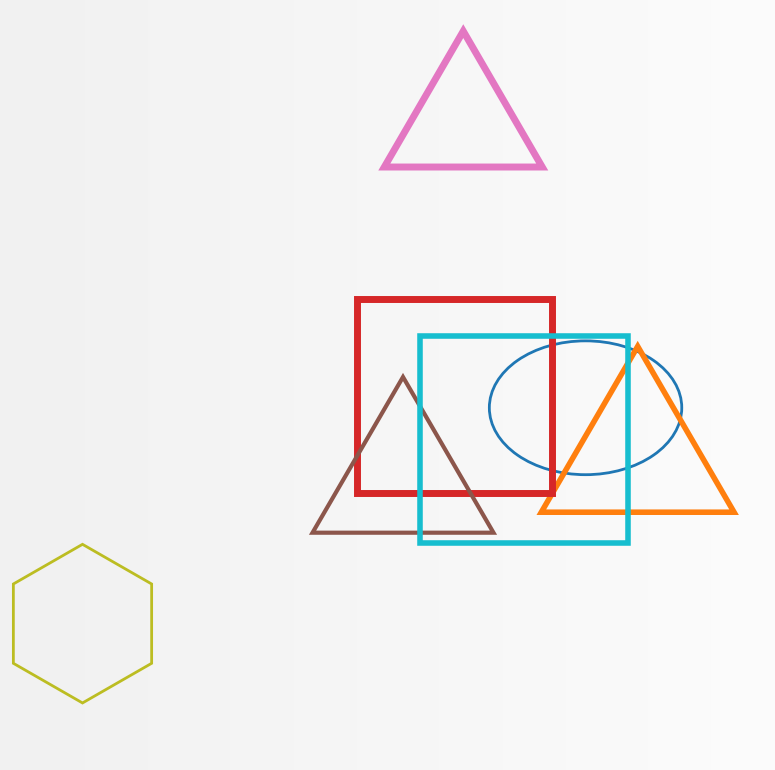[{"shape": "oval", "thickness": 1, "radius": 0.62, "center": [0.756, 0.47]}, {"shape": "triangle", "thickness": 2, "radius": 0.72, "center": [0.823, 0.407]}, {"shape": "square", "thickness": 2.5, "radius": 0.63, "center": [0.586, 0.486]}, {"shape": "triangle", "thickness": 1.5, "radius": 0.67, "center": [0.52, 0.376]}, {"shape": "triangle", "thickness": 2.5, "radius": 0.59, "center": [0.598, 0.842]}, {"shape": "hexagon", "thickness": 1, "radius": 0.52, "center": [0.106, 0.19]}, {"shape": "square", "thickness": 2, "radius": 0.67, "center": [0.676, 0.429]}]